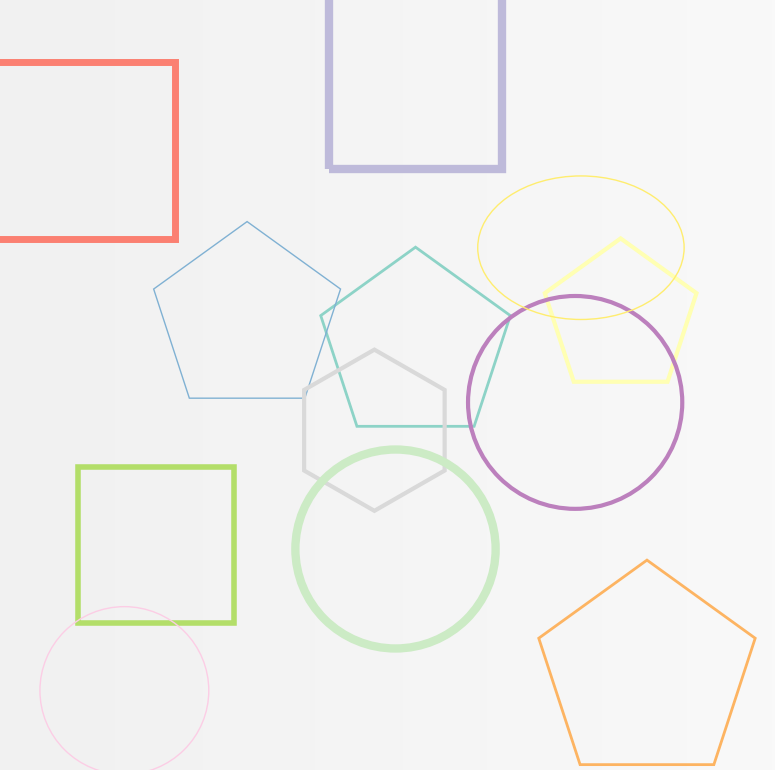[{"shape": "pentagon", "thickness": 1, "radius": 0.64, "center": [0.536, 0.55]}, {"shape": "pentagon", "thickness": 1.5, "radius": 0.51, "center": [0.801, 0.587]}, {"shape": "square", "thickness": 3, "radius": 0.56, "center": [0.536, 0.891]}, {"shape": "square", "thickness": 2.5, "radius": 0.58, "center": [0.11, 0.804]}, {"shape": "pentagon", "thickness": 0.5, "radius": 0.63, "center": [0.319, 0.585]}, {"shape": "pentagon", "thickness": 1, "radius": 0.73, "center": [0.835, 0.126]}, {"shape": "square", "thickness": 2, "radius": 0.5, "center": [0.201, 0.292]}, {"shape": "circle", "thickness": 0.5, "radius": 0.54, "center": [0.16, 0.103]}, {"shape": "hexagon", "thickness": 1.5, "radius": 0.52, "center": [0.483, 0.441]}, {"shape": "circle", "thickness": 1.5, "radius": 0.69, "center": [0.742, 0.477]}, {"shape": "circle", "thickness": 3, "radius": 0.65, "center": [0.51, 0.287]}, {"shape": "oval", "thickness": 0.5, "radius": 0.67, "center": [0.75, 0.678]}]